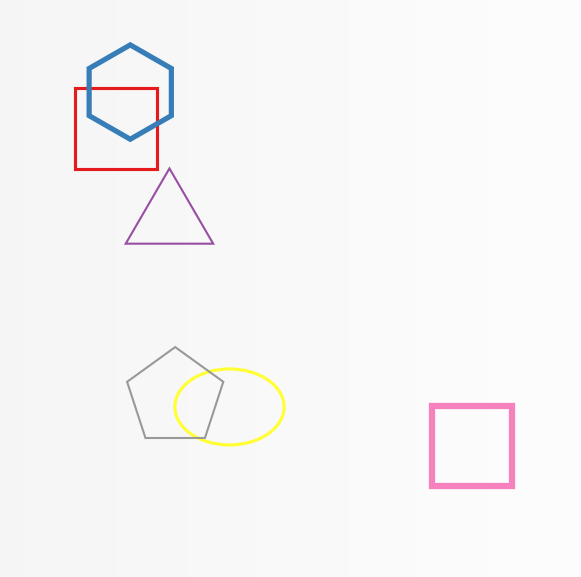[{"shape": "square", "thickness": 1.5, "radius": 0.35, "center": [0.2, 0.776]}, {"shape": "hexagon", "thickness": 2.5, "radius": 0.41, "center": [0.224, 0.84]}, {"shape": "triangle", "thickness": 1, "radius": 0.43, "center": [0.292, 0.621]}, {"shape": "oval", "thickness": 1.5, "radius": 0.47, "center": [0.395, 0.294]}, {"shape": "square", "thickness": 3, "radius": 0.35, "center": [0.812, 0.227]}, {"shape": "pentagon", "thickness": 1, "radius": 0.44, "center": [0.301, 0.311]}]